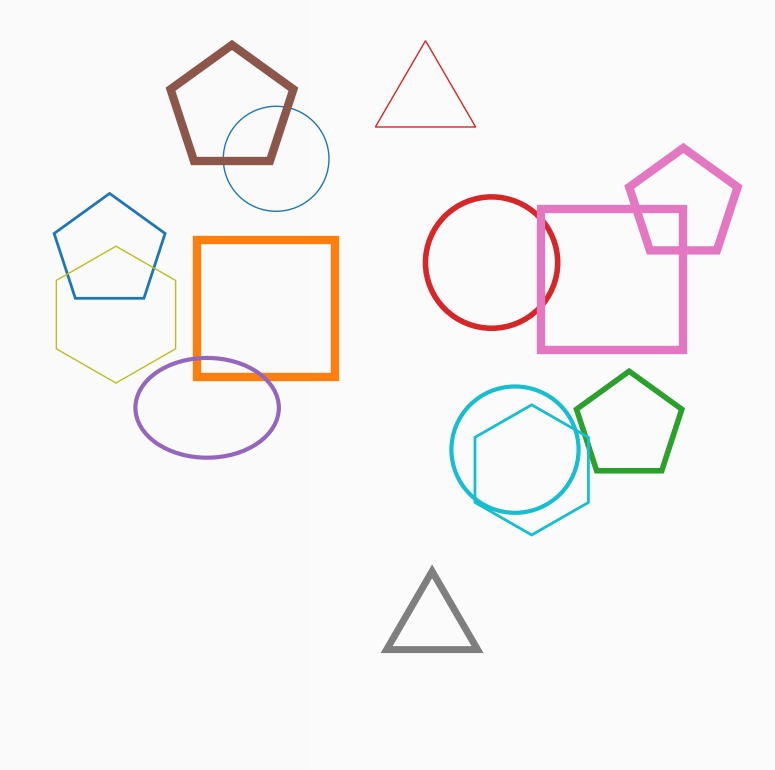[{"shape": "circle", "thickness": 0.5, "radius": 0.34, "center": [0.356, 0.794]}, {"shape": "pentagon", "thickness": 1, "radius": 0.38, "center": [0.141, 0.673]}, {"shape": "square", "thickness": 3, "radius": 0.45, "center": [0.343, 0.599]}, {"shape": "pentagon", "thickness": 2, "radius": 0.36, "center": [0.812, 0.446]}, {"shape": "circle", "thickness": 2, "radius": 0.43, "center": [0.634, 0.659]}, {"shape": "triangle", "thickness": 0.5, "radius": 0.37, "center": [0.549, 0.872]}, {"shape": "oval", "thickness": 1.5, "radius": 0.46, "center": [0.267, 0.47]}, {"shape": "pentagon", "thickness": 3, "radius": 0.42, "center": [0.299, 0.858]}, {"shape": "pentagon", "thickness": 3, "radius": 0.37, "center": [0.882, 0.734]}, {"shape": "square", "thickness": 3, "radius": 0.46, "center": [0.79, 0.637]}, {"shape": "triangle", "thickness": 2.5, "radius": 0.34, "center": [0.558, 0.19]}, {"shape": "hexagon", "thickness": 0.5, "radius": 0.44, "center": [0.15, 0.591]}, {"shape": "hexagon", "thickness": 1, "radius": 0.42, "center": [0.686, 0.39]}, {"shape": "circle", "thickness": 1.5, "radius": 0.41, "center": [0.665, 0.416]}]